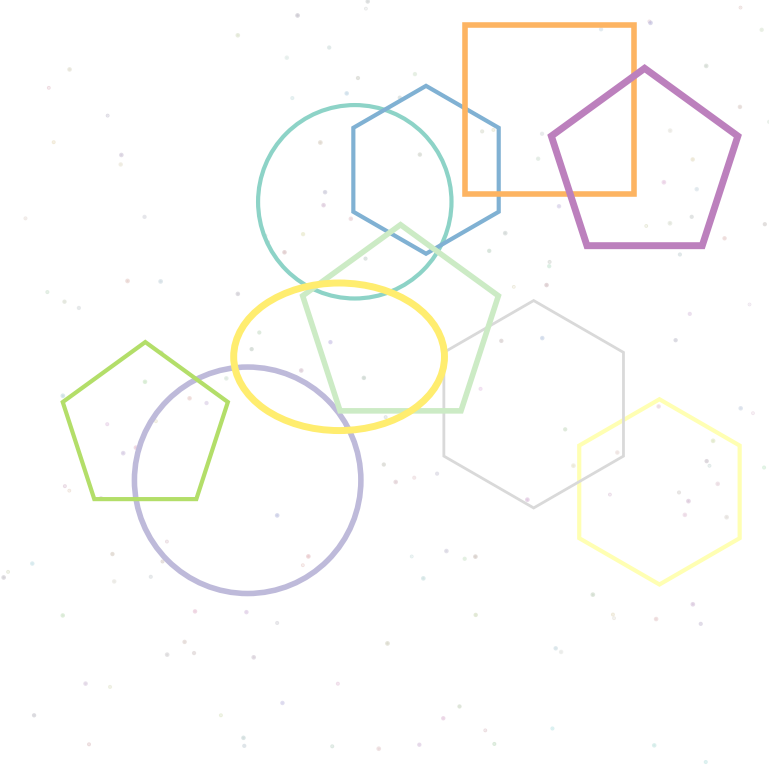[{"shape": "circle", "thickness": 1.5, "radius": 0.63, "center": [0.461, 0.738]}, {"shape": "hexagon", "thickness": 1.5, "radius": 0.6, "center": [0.856, 0.361]}, {"shape": "circle", "thickness": 2, "radius": 0.74, "center": [0.322, 0.376]}, {"shape": "hexagon", "thickness": 1.5, "radius": 0.55, "center": [0.553, 0.779]}, {"shape": "square", "thickness": 2, "radius": 0.55, "center": [0.714, 0.858]}, {"shape": "pentagon", "thickness": 1.5, "radius": 0.56, "center": [0.189, 0.443]}, {"shape": "hexagon", "thickness": 1, "radius": 0.67, "center": [0.693, 0.475]}, {"shape": "pentagon", "thickness": 2.5, "radius": 0.64, "center": [0.837, 0.784]}, {"shape": "pentagon", "thickness": 2, "radius": 0.67, "center": [0.52, 0.575]}, {"shape": "oval", "thickness": 2.5, "radius": 0.68, "center": [0.44, 0.537]}]